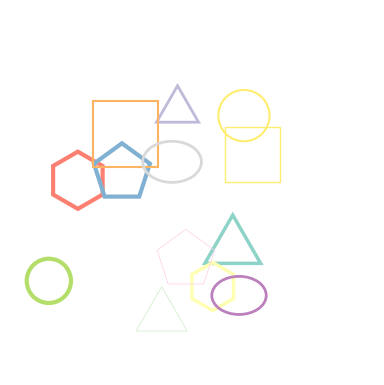[{"shape": "triangle", "thickness": 2.5, "radius": 0.42, "center": [0.605, 0.358]}, {"shape": "hexagon", "thickness": 2.5, "radius": 0.31, "center": [0.553, 0.256]}, {"shape": "triangle", "thickness": 2, "radius": 0.32, "center": [0.461, 0.714]}, {"shape": "hexagon", "thickness": 3, "radius": 0.37, "center": [0.202, 0.532]}, {"shape": "pentagon", "thickness": 3, "radius": 0.38, "center": [0.317, 0.551]}, {"shape": "square", "thickness": 1.5, "radius": 0.42, "center": [0.327, 0.652]}, {"shape": "circle", "thickness": 3, "radius": 0.29, "center": [0.127, 0.271]}, {"shape": "pentagon", "thickness": 0.5, "radius": 0.39, "center": [0.483, 0.326]}, {"shape": "oval", "thickness": 2, "radius": 0.38, "center": [0.447, 0.58]}, {"shape": "oval", "thickness": 2, "radius": 0.35, "center": [0.621, 0.233]}, {"shape": "triangle", "thickness": 0.5, "radius": 0.38, "center": [0.42, 0.179]}, {"shape": "square", "thickness": 1, "radius": 0.36, "center": [0.656, 0.598]}, {"shape": "circle", "thickness": 1.5, "radius": 0.33, "center": [0.634, 0.7]}]